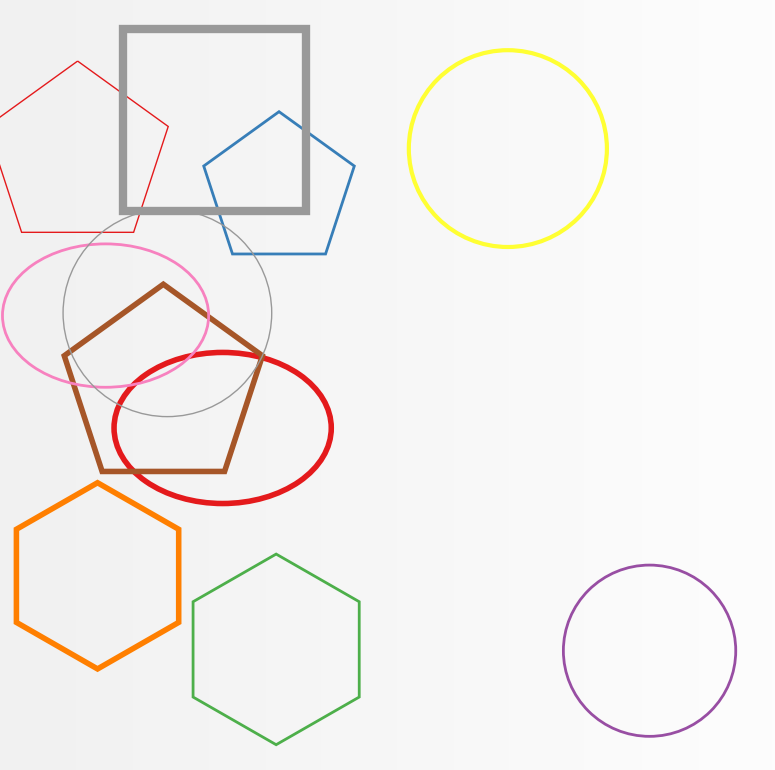[{"shape": "pentagon", "thickness": 0.5, "radius": 0.61, "center": [0.1, 0.798]}, {"shape": "oval", "thickness": 2, "radius": 0.7, "center": [0.287, 0.444]}, {"shape": "pentagon", "thickness": 1, "radius": 0.51, "center": [0.36, 0.753]}, {"shape": "hexagon", "thickness": 1, "radius": 0.62, "center": [0.356, 0.157]}, {"shape": "circle", "thickness": 1, "radius": 0.56, "center": [0.838, 0.155]}, {"shape": "hexagon", "thickness": 2, "radius": 0.6, "center": [0.126, 0.252]}, {"shape": "circle", "thickness": 1.5, "radius": 0.64, "center": [0.655, 0.807]}, {"shape": "pentagon", "thickness": 2, "radius": 0.67, "center": [0.211, 0.496]}, {"shape": "oval", "thickness": 1, "radius": 0.67, "center": [0.136, 0.59]}, {"shape": "circle", "thickness": 0.5, "radius": 0.67, "center": [0.216, 0.594]}, {"shape": "square", "thickness": 3, "radius": 0.59, "center": [0.277, 0.844]}]